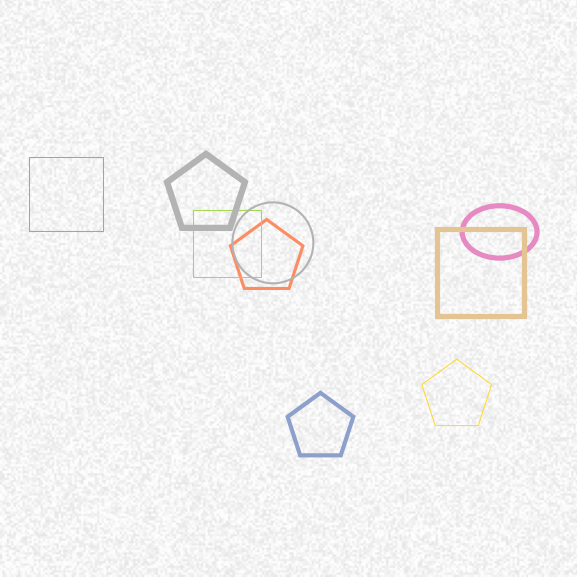[{"shape": "square", "thickness": 0.5, "radius": 0.32, "center": [0.114, 0.663]}, {"shape": "pentagon", "thickness": 1.5, "radius": 0.33, "center": [0.462, 0.553]}, {"shape": "pentagon", "thickness": 2, "radius": 0.3, "center": [0.555, 0.259]}, {"shape": "oval", "thickness": 2.5, "radius": 0.32, "center": [0.865, 0.598]}, {"shape": "square", "thickness": 0.5, "radius": 0.29, "center": [0.393, 0.577]}, {"shape": "pentagon", "thickness": 0.5, "radius": 0.32, "center": [0.791, 0.314]}, {"shape": "square", "thickness": 2.5, "radius": 0.38, "center": [0.832, 0.527]}, {"shape": "circle", "thickness": 1, "radius": 0.35, "center": [0.473, 0.579]}, {"shape": "pentagon", "thickness": 3, "radius": 0.35, "center": [0.357, 0.662]}]